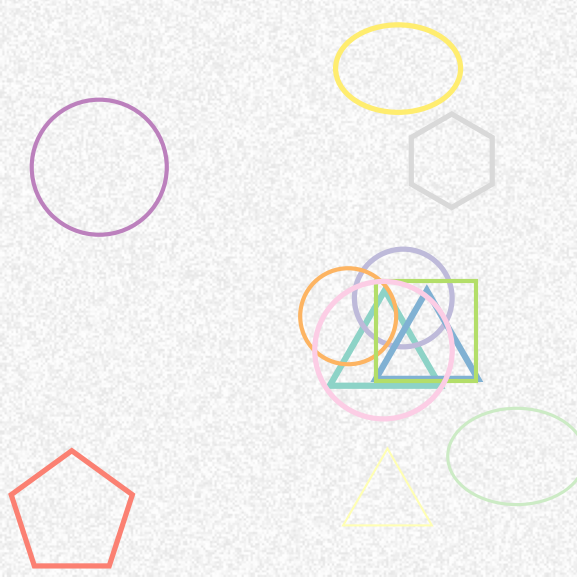[{"shape": "triangle", "thickness": 3, "radius": 0.55, "center": [0.666, 0.386]}, {"shape": "triangle", "thickness": 1, "radius": 0.44, "center": [0.671, 0.134]}, {"shape": "circle", "thickness": 2.5, "radius": 0.42, "center": [0.698, 0.483]}, {"shape": "pentagon", "thickness": 2.5, "radius": 0.55, "center": [0.124, 0.108]}, {"shape": "triangle", "thickness": 3, "radius": 0.51, "center": [0.739, 0.394]}, {"shape": "circle", "thickness": 2, "radius": 0.42, "center": [0.603, 0.452]}, {"shape": "square", "thickness": 2, "radius": 0.43, "center": [0.738, 0.425]}, {"shape": "circle", "thickness": 2.5, "radius": 0.6, "center": [0.664, 0.393]}, {"shape": "hexagon", "thickness": 2.5, "radius": 0.4, "center": [0.782, 0.721]}, {"shape": "circle", "thickness": 2, "radius": 0.58, "center": [0.172, 0.71]}, {"shape": "oval", "thickness": 1.5, "radius": 0.6, "center": [0.894, 0.209]}, {"shape": "oval", "thickness": 2.5, "radius": 0.54, "center": [0.689, 0.88]}]